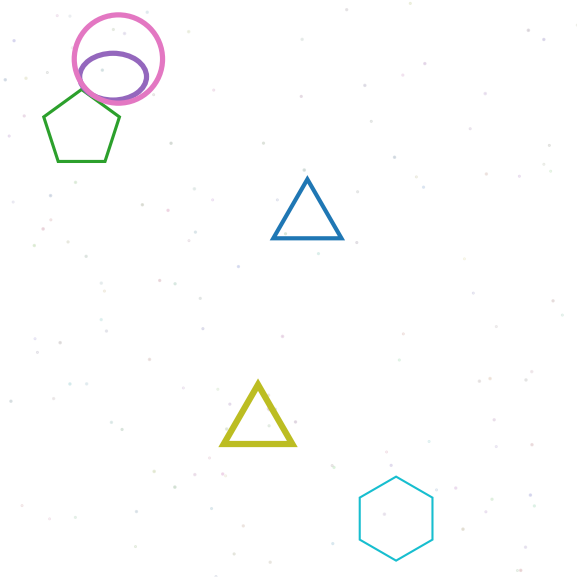[{"shape": "triangle", "thickness": 2, "radius": 0.34, "center": [0.532, 0.621]}, {"shape": "pentagon", "thickness": 1.5, "radius": 0.34, "center": [0.141, 0.775]}, {"shape": "oval", "thickness": 2.5, "radius": 0.29, "center": [0.196, 0.866]}, {"shape": "circle", "thickness": 2.5, "radius": 0.38, "center": [0.205, 0.897]}, {"shape": "triangle", "thickness": 3, "radius": 0.34, "center": [0.447, 0.265]}, {"shape": "hexagon", "thickness": 1, "radius": 0.36, "center": [0.686, 0.101]}]